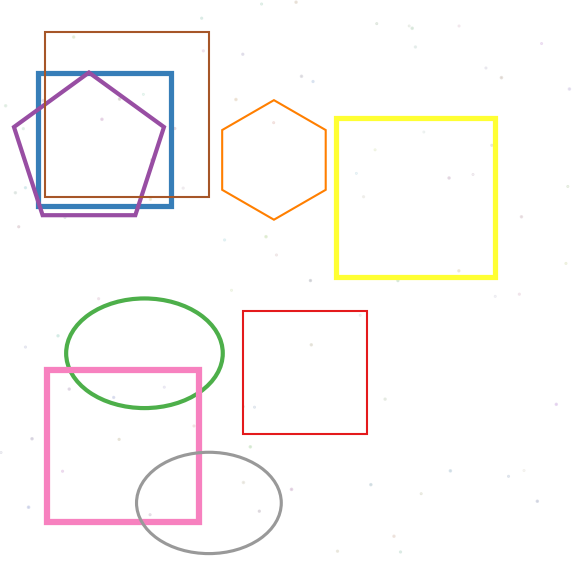[{"shape": "square", "thickness": 1, "radius": 0.53, "center": [0.528, 0.354]}, {"shape": "square", "thickness": 2.5, "radius": 0.58, "center": [0.181, 0.758]}, {"shape": "oval", "thickness": 2, "radius": 0.68, "center": [0.25, 0.387]}, {"shape": "pentagon", "thickness": 2, "radius": 0.68, "center": [0.154, 0.737]}, {"shape": "hexagon", "thickness": 1, "radius": 0.52, "center": [0.474, 0.722]}, {"shape": "square", "thickness": 2.5, "radius": 0.69, "center": [0.72, 0.658]}, {"shape": "square", "thickness": 1, "radius": 0.71, "center": [0.22, 0.801]}, {"shape": "square", "thickness": 3, "radius": 0.66, "center": [0.214, 0.227]}, {"shape": "oval", "thickness": 1.5, "radius": 0.63, "center": [0.362, 0.128]}]